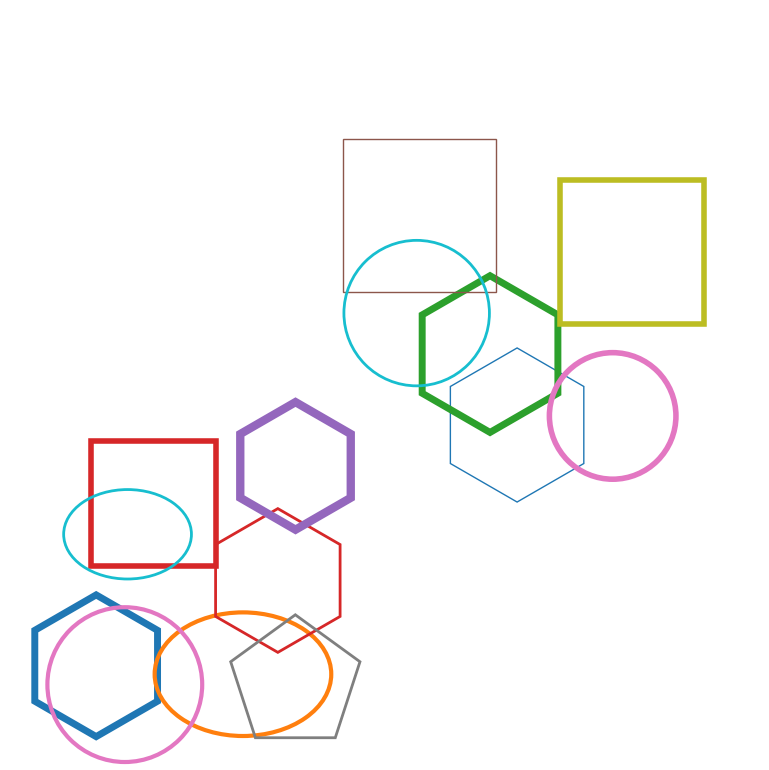[{"shape": "hexagon", "thickness": 0.5, "radius": 0.5, "center": [0.672, 0.448]}, {"shape": "hexagon", "thickness": 2.5, "radius": 0.46, "center": [0.125, 0.135]}, {"shape": "oval", "thickness": 1.5, "radius": 0.57, "center": [0.316, 0.124]}, {"shape": "hexagon", "thickness": 2.5, "radius": 0.51, "center": [0.636, 0.54]}, {"shape": "square", "thickness": 2, "radius": 0.4, "center": [0.199, 0.346]}, {"shape": "hexagon", "thickness": 1, "radius": 0.47, "center": [0.361, 0.246]}, {"shape": "hexagon", "thickness": 3, "radius": 0.41, "center": [0.384, 0.395]}, {"shape": "square", "thickness": 0.5, "radius": 0.5, "center": [0.545, 0.72]}, {"shape": "circle", "thickness": 2, "radius": 0.41, "center": [0.796, 0.46]}, {"shape": "circle", "thickness": 1.5, "radius": 0.5, "center": [0.162, 0.111]}, {"shape": "pentagon", "thickness": 1, "radius": 0.44, "center": [0.384, 0.113]}, {"shape": "square", "thickness": 2, "radius": 0.47, "center": [0.821, 0.673]}, {"shape": "oval", "thickness": 1, "radius": 0.41, "center": [0.166, 0.306]}, {"shape": "circle", "thickness": 1, "radius": 0.47, "center": [0.541, 0.593]}]